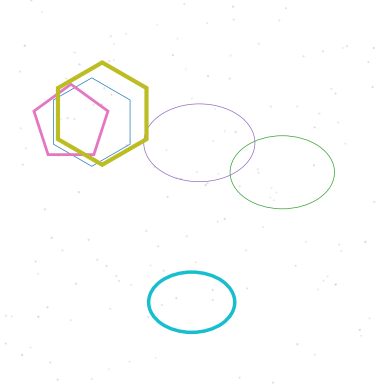[{"shape": "hexagon", "thickness": 0.5, "radius": 0.57, "center": [0.238, 0.683]}, {"shape": "oval", "thickness": 0.5, "radius": 0.68, "center": [0.733, 0.552]}, {"shape": "oval", "thickness": 0.5, "radius": 0.72, "center": [0.518, 0.629]}, {"shape": "pentagon", "thickness": 2, "radius": 0.51, "center": [0.184, 0.68]}, {"shape": "hexagon", "thickness": 3, "radius": 0.66, "center": [0.266, 0.705]}, {"shape": "oval", "thickness": 2.5, "radius": 0.56, "center": [0.498, 0.215]}]